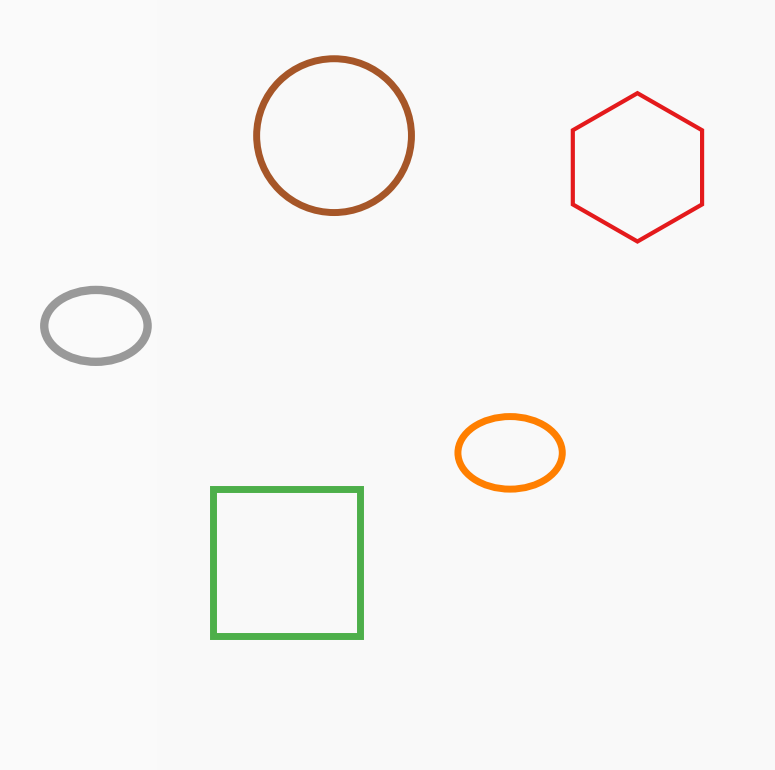[{"shape": "hexagon", "thickness": 1.5, "radius": 0.48, "center": [0.823, 0.783]}, {"shape": "square", "thickness": 2.5, "radius": 0.48, "center": [0.37, 0.269]}, {"shape": "oval", "thickness": 2.5, "radius": 0.34, "center": [0.658, 0.412]}, {"shape": "circle", "thickness": 2.5, "radius": 0.5, "center": [0.431, 0.824]}, {"shape": "oval", "thickness": 3, "radius": 0.33, "center": [0.124, 0.577]}]